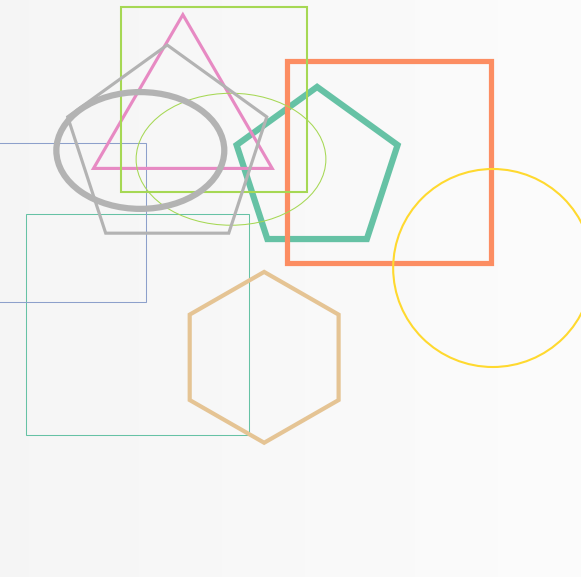[{"shape": "square", "thickness": 0.5, "radius": 0.96, "center": [0.237, 0.437]}, {"shape": "pentagon", "thickness": 3, "radius": 0.73, "center": [0.546, 0.703]}, {"shape": "square", "thickness": 2.5, "radius": 0.88, "center": [0.669, 0.719]}, {"shape": "square", "thickness": 0.5, "radius": 0.69, "center": [0.113, 0.614]}, {"shape": "triangle", "thickness": 1.5, "radius": 0.89, "center": [0.315, 0.796]}, {"shape": "oval", "thickness": 0.5, "radius": 0.82, "center": [0.397, 0.723]}, {"shape": "square", "thickness": 1, "radius": 0.8, "center": [0.368, 0.826]}, {"shape": "circle", "thickness": 1, "radius": 0.86, "center": [0.848, 0.535]}, {"shape": "hexagon", "thickness": 2, "radius": 0.74, "center": [0.454, 0.38]}, {"shape": "pentagon", "thickness": 1.5, "radius": 0.9, "center": [0.288, 0.741]}, {"shape": "oval", "thickness": 3, "radius": 0.72, "center": [0.241, 0.739]}]